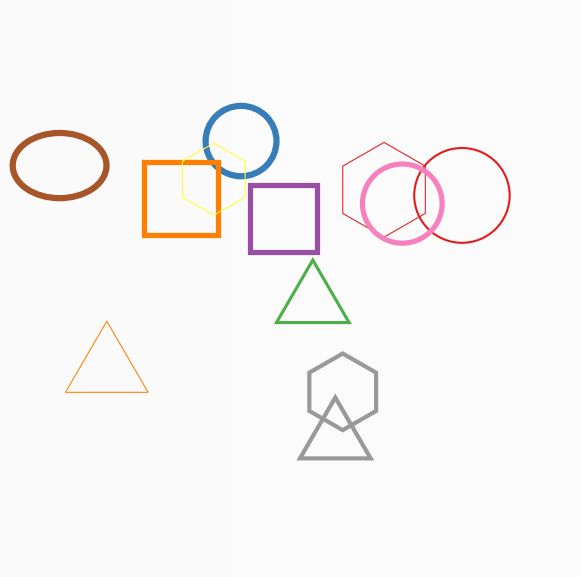[{"shape": "circle", "thickness": 1, "radius": 0.41, "center": [0.795, 0.661]}, {"shape": "hexagon", "thickness": 0.5, "radius": 0.41, "center": [0.661, 0.671]}, {"shape": "circle", "thickness": 3, "radius": 0.3, "center": [0.415, 0.755]}, {"shape": "triangle", "thickness": 1.5, "radius": 0.36, "center": [0.538, 0.477]}, {"shape": "square", "thickness": 2.5, "radius": 0.29, "center": [0.488, 0.621]}, {"shape": "triangle", "thickness": 0.5, "radius": 0.41, "center": [0.184, 0.361]}, {"shape": "square", "thickness": 2.5, "radius": 0.32, "center": [0.312, 0.655]}, {"shape": "hexagon", "thickness": 0.5, "radius": 0.31, "center": [0.368, 0.689]}, {"shape": "oval", "thickness": 3, "radius": 0.4, "center": [0.103, 0.712]}, {"shape": "circle", "thickness": 2.5, "radius": 0.34, "center": [0.692, 0.647]}, {"shape": "hexagon", "thickness": 2, "radius": 0.33, "center": [0.59, 0.321]}, {"shape": "triangle", "thickness": 2, "radius": 0.35, "center": [0.577, 0.241]}]